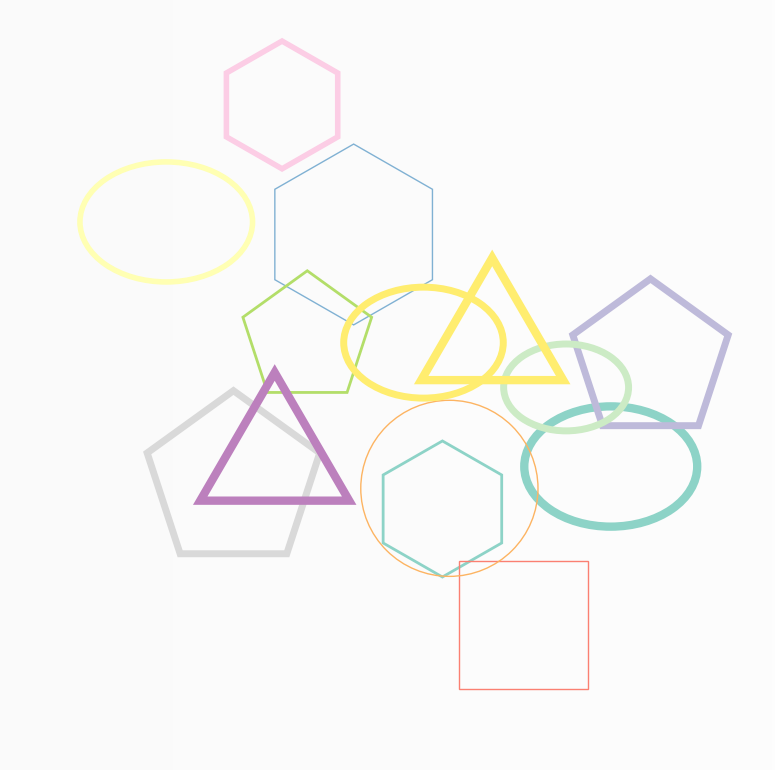[{"shape": "hexagon", "thickness": 1, "radius": 0.44, "center": [0.571, 0.339]}, {"shape": "oval", "thickness": 3, "radius": 0.56, "center": [0.788, 0.394]}, {"shape": "oval", "thickness": 2, "radius": 0.56, "center": [0.215, 0.712]}, {"shape": "pentagon", "thickness": 2.5, "radius": 0.53, "center": [0.839, 0.532]}, {"shape": "square", "thickness": 0.5, "radius": 0.42, "center": [0.676, 0.188]}, {"shape": "hexagon", "thickness": 0.5, "radius": 0.59, "center": [0.456, 0.695]}, {"shape": "circle", "thickness": 0.5, "radius": 0.57, "center": [0.58, 0.366]}, {"shape": "pentagon", "thickness": 1, "radius": 0.44, "center": [0.396, 0.561]}, {"shape": "hexagon", "thickness": 2, "radius": 0.41, "center": [0.364, 0.864]}, {"shape": "pentagon", "thickness": 2.5, "radius": 0.59, "center": [0.301, 0.376]}, {"shape": "triangle", "thickness": 3, "radius": 0.55, "center": [0.354, 0.405]}, {"shape": "oval", "thickness": 2.5, "radius": 0.4, "center": [0.73, 0.497]}, {"shape": "oval", "thickness": 2.5, "radius": 0.51, "center": [0.546, 0.555]}, {"shape": "triangle", "thickness": 3, "radius": 0.53, "center": [0.635, 0.559]}]